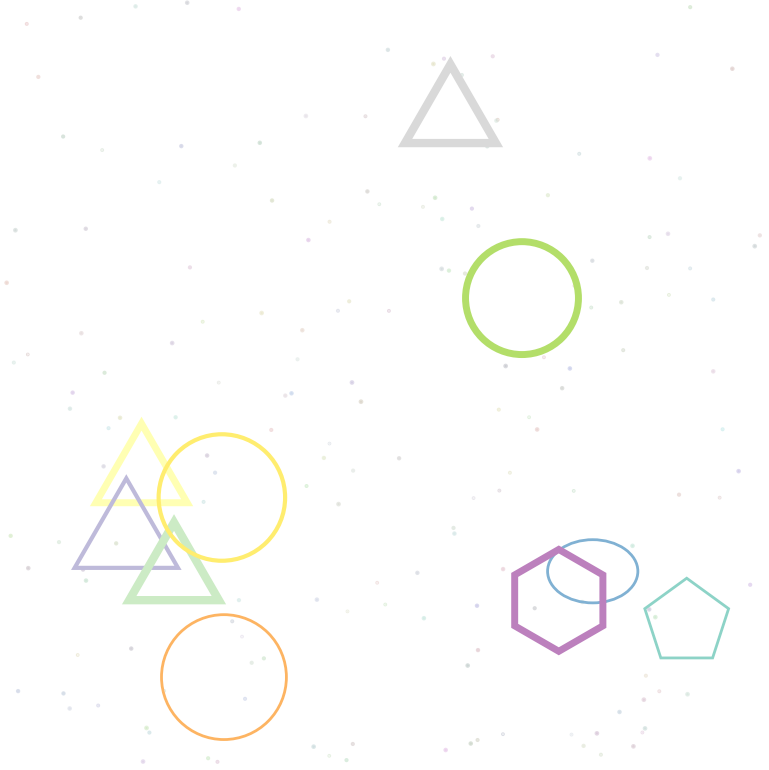[{"shape": "pentagon", "thickness": 1, "radius": 0.29, "center": [0.892, 0.192]}, {"shape": "triangle", "thickness": 2.5, "radius": 0.34, "center": [0.184, 0.381]}, {"shape": "triangle", "thickness": 1.5, "radius": 0.39, "center": [0.164, 0.301]}, {"shape": "oval", "thickness": 1, "radius": 0.29, "center": [0.77, 0.258]}, {"shape": "circle", "thickness": 1, "radius": 0.41, "center": [0.291, 0.121]}, {"shape": "circle", "thickness": 2.5, "radius": 0.37, "center": [0.678, 0.613]}, {"shape": "triangle", "thickness": 3, "radius": 0.34, "center": [0.585, 0.848]}, {"shape": "hexagon", "thickness": 2.5, "radius": 0.33, "center": [0.726, 0.22]}, {"shape": "triangle", "thickness": 3, "radius": 0.34, "center": [0.226, 0.254]}, {"shape": "circle", "thickness": 1.5, "radius": 0.41, "center": [0.288, 0.354]}]